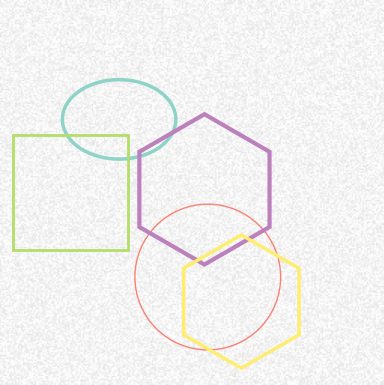[{"shape": "oval", "thickness": 2.5, "radius": 0.74, "center": [0.309, 0.69]}, {"shape": "circle", "thickness": 1, "radius": 0.95, "center": [0.54, 0.28]}, {"shape": "square", "thickness": 2, "radius": 0.75, "center": [0.182, 0.5]}, {"shape": "hexagon", "thickness": 3, "radius": 0.98, "center": [0.531, 0.508]}, {"shape": "hexagon", "thickness": 2.5, "radius": 0.86, "center": [0.627, 0.217]}]